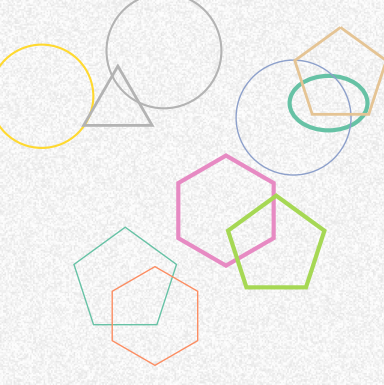[{"shape": "oval", "thickness": 3, "radius": 0.51, "center": [0.853, 0.732]}, {"shape": "pentagon", "thickness": 1, "radius": 0.7, "center": [0.325, 0.27]}, {"shape": "hexagon", "thickness": 1, "radius": 0.64, "center": [0.402, 0.179]}, {"shape": "circle", "thickness": 1, "radius": 0.75, "center": [0.762, 0.695]}, {"shape": "hexagon", "thickness": 3, "radius": 0.71, "center": [0.587, 0.453]}, {"shape": "pentagon", "thickness": 3, "radius": 0.66, "center": [0.717, 0.36]}, {"shape": "circle", "thickness": 1.5, "radius": 0.67, "center": [0.108, 0.75]}, {"shape": "pentagon", "thickness": 2, "radius": 0.62, "center": [0.884, 0.804]}, {"shape": "circle", "thickness": 1.5, "radius": 0.75, "center": [0.426, 0.868]}, {"shape": "triangle", "thickness": 2, "radius": 0.51, "center": [0.306, 0.726]}]